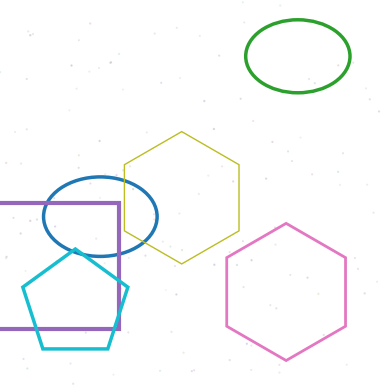[{"shape": "oval", "thickness": 2.5, "radius": 0.74, "center": [0.261, 0.437]}, {"shape": "oval", "thickness": 2.5, "radius": 0.68, "center": [0.774, 0.854]}, {"shape": "square", "thickness": 3, "radius": 0.81, "center": [0.146, 0.309]}, {"shape": "hexagon", "thickness": 2, "radius": 0.89, "center": [0.743, 0.242]}, {"shape": "hexagon", "thickness": 1, "radius": 0.86, "center": [0.472, 0.486]}, {"shape": "pentagon", "thickness": 2.5, "radius": 0.72, "center": [0.196, 0.21]}]